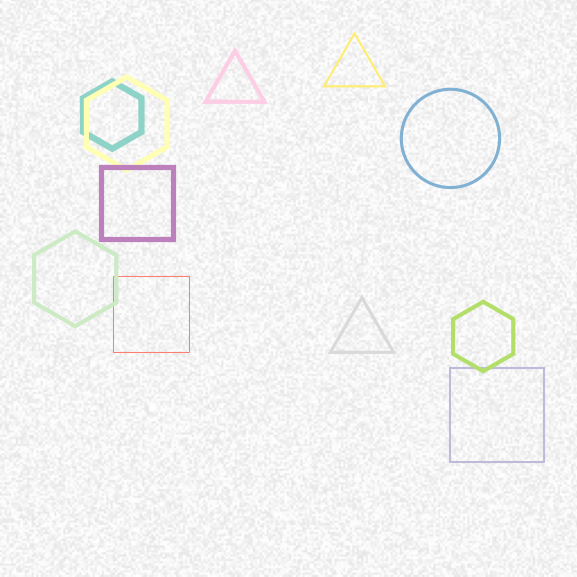[{"shape": "hexagon", "thickness": 3, "radius": 0.29, "center": [0.194, 0.8]}, {"shape": "hexagon", "thickness": 2.5, "radius": 0.4, "center": [0.219, 0.785]}, {"shape": "square", "thickness": 1, "radius": 0.41, "center": [0.86, 0.28]}, {"shape": "square", "thickness": 0.5, "radius": 0.33, "center": [0.262, 0.456]}, {"shape": "circle", "thickness": 1.5, "radius": 0.43, "center": [0.78, 0.759]}, {"shape": "hexagon", "thickness": 2, "radius": 0.3, "center": [0.837, 0.416]}, {"shape": "triangle", "thickness": 2, "radius": 0.29, "center": [0.407, 0.852]}, {"shape": "triangle", "thickness": 1.5, "radius": 0.32, "center": [0.627, 0.421]}, {"shape": "square", "thickness": 2.5, "radius": 0.31, "center": [0.238, 0.648]}, {"shape": "hexagon", "thickness": 2, "radius": 0.41, "center": [0.13, 0.516]}, {"shape": "triangle", "thickness": 1, "radius": 0.31, "center": [0.614, 0.88]}]